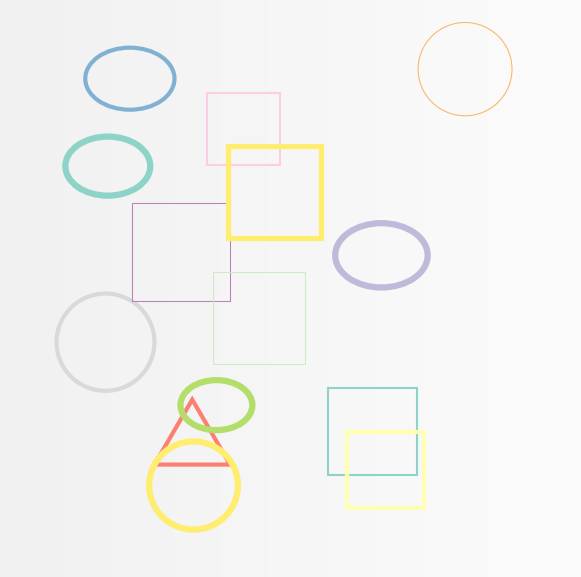[{"shape": "oval", "thickness": 3, "radius": 0.37, "center": [0.185, 0.711]}, {"shape": "square", "thickness": 1, "radius": 0.38, "center": [0.641, 0.252]}, {"shape": "square", "thickness": 2, "radius": 0.33, "center": [0.664, 0.185]}, {"shape": "oval", "thickness": 3, "radius": 0.4, "center": [0.656, 0.557]}, {"shape": "triangle", "thickness": 2, "radius": 0.38, "center": [0.331, 0.232]}, {"shape": "oval", "thickness": 2, "radius": 0.38, "center": [0.223, 0.863]}, {"shape": "circle", "thickness": 0.5, "radius": 0.4, "center": [0.8, 0.879]}, {"shape": "oval", "thickness": 3, "radius": 0.31, "center": [0.372, 0.298]}, {"shape": "square", "thickness": 1, "radius": 0.31, "center": [0.419, 0.776]}, {"shape": "circle", "thickness": 2, "radius": 0.42, "center": [0.181, 0.407]}, {"shape": "square", "thickness": 0.5, "radius": 0.43, "center": [0.311, 0.563]}, {"shape": "square", "thickness": 0.5, "radius": 0.4, "center": [0.446, 0.448]}, {"shape": "square", "thickness": 2.5, "radius": 0.4, "center": [0.473, 0.667]}, {"shape": "circle", "thickness": 3, "radius": 0.38, "center": [0.333, 0.158]}]